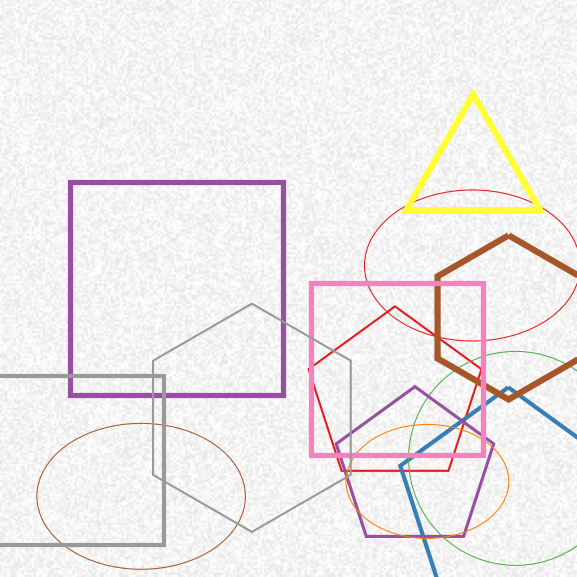[{"shape": "pentagon", "thickness": 1, "radius": 0.79, "center": [0.684, 0.311]}, {"shape": "oval", "thickness": 0.5, "radius": 0.93, "center": [0.818, 0.539]}, {"shape": "pentagon", "thickness": 2, "radius": 0.98, "center": [0.88, 0.132]}, {"shape": "circle", "thickness": 0.5, "radius": 0.93, "center": [0.893, 0.205]}, {"shape": "square", "thickness": 2.5, "radius": 0.92, "center": [0.305, 0.5]}, {"shape": "pentagon", "thickness": 1.5, "radius": 0.72, "center": [0.719, 0.186]}, {"shape": "oval", "thickness": 0.5, "radius": 0.7, "center": [0.74, 0.166]}, {"shape": "triangle", "thickness": 3, "radius": 0.67, "center": [0.82, 0.702]}, {"shape": "hexagon", "thickness": 3, "radius": 0.71, "center": [0.881, 0.45]}, {"shape": "oval", "thickness": 0.5, "radius": 0.9, "center": [0.244, 0.14]}, {"shape": "square", "thickness": 2.5, "radius": 0.74, "center": [0.688, 0.36]}, {"shape": "square", "thickness": 2, "radius": 0.73, "center": [0.137, 0.202]}, {"shape": "hexagon", "thickness": 1, "radius": 0.99, "center": [0.436, 0.276]}]